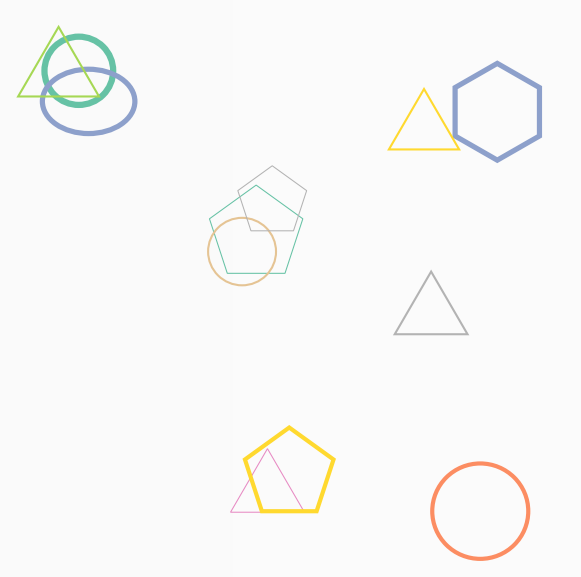[{"shape": "circle", "thickness": 3, "radius": 0.3, "center": [0.136, 0.877]}, {"shape": "pentagon", "thickness": 0.5, "radius": 0.42, "center": [0.441, 0.594]}, {"shape": "circle", "thickness": 2, "radius": 0.41, "center": [0.826, 0.114]}, {"shape": "hexagon", "thickness": 2.5, "radius": 0.42, "center": [0.856, 0.806]}, {"shape": "oval", "thickness": 2.5, "radius": 0.4, "center": [0.152, 0.824]}, {"shape": "triangle", "thickness": 0.5, "radius": 0.37, "center": [0.46, 0.149]}, {"shape": "triangle", "thickness": 1, "radius": 0.4, "center": [0.101, 0.872]}, {"shape": "pentagon", "thickness": 2, "radius": 0.4, "center": [0.498, 0.179]}, {"shape": "triangle", "thickness": 1, "radius": 0.35, "center": [0.73, 0.775]}, {"shape": "circle", "thickness": 1, "radius": 0.29, "center": [0.416, 0.564]}, {"shape": "triangle", "thickness": 1, "radius": 0.36, "center": [0.742, 0.457]}, {"shape": "pentagon", "thickness": 0.5, "radius": 0.31, "center": [0.468, 0.65]}]